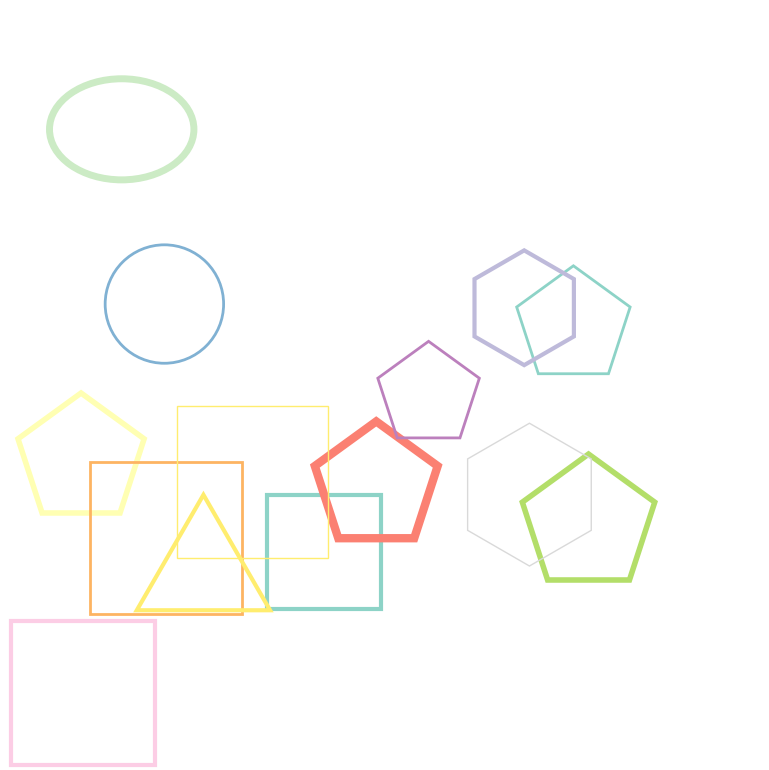[{"shape": "pentagon", "thickness": 1, "radius": 0.39, "center": [0.745, 0.577]}, {"shape": "square", "thickness": 1.5, "radius": 0.37, "center": [0.421, 0.283]}, {"shape": "pentagon", "thickness": 2, "radius": 0.43, "center": [0.105, 0.403]}, {"shape": "hexagon", "thickness": 1.5, "radius": 0.37, "center": [0.681, 0.6]}, {"shape": "pentagon", "thickness": 3, "radius": 0.42, "center": [0.489, 0.369]}, {"shape": "circle", "thickness": 1, "radius": 0.38, "center": [0.213, 0.605]}, {"shape": "square", "thickness": 1, "radius": 0.49, "center": [0.215, 0.301]}, {"shape": "pentagon", "thickness": 2, "radius": 0.45, "center": [0.764, 0.32]}, {"shape": "square", "thickness": 1.5, "radius": 0.47, "center": [0.108, 0.1]}, {"shape": "hexagon", "thickness": 0.5, "radius": 0.46, "center": [0.688, 0.358]}, {"shape": "pentagon", "thickness": 1, "radius": 0.35, "center": [0.557, 0.487]}, {"shape": "oval", "thickness": 2.5, "radius": 0.47, "center": [0.158, 0.832]}, {"shape": "square", "thickness": 0.5, "radius": 0.49, "center": [0.328, 0.374]}, {"shape": "triangle", "thickness": 1.5, "radius": 0.5, "center": [0.264, 0.257]}]